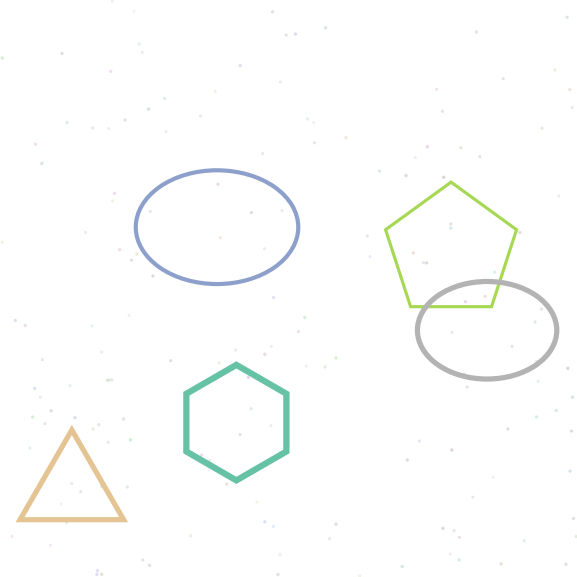[{"shape": "hexagon", "thickness": 3, "radius": 0.5, "center": [0.409, 0.267]}, {"shape": "oval", "thickness": 2, "radius": 0.7, "center": [0.376, 0.606]}, {"shape": "pentagon", "thickness": 1.5, "radius": 0.6, "center": [0.781, 0.565]}, {"shape": "triangle", "thickness": 2.5, "radius": 0.52, "center": [0.124, 0.151]}, {"shape": "oval", "thickness": 2.5, "radius": 0.6, "center": [0.843, 0.427]}]